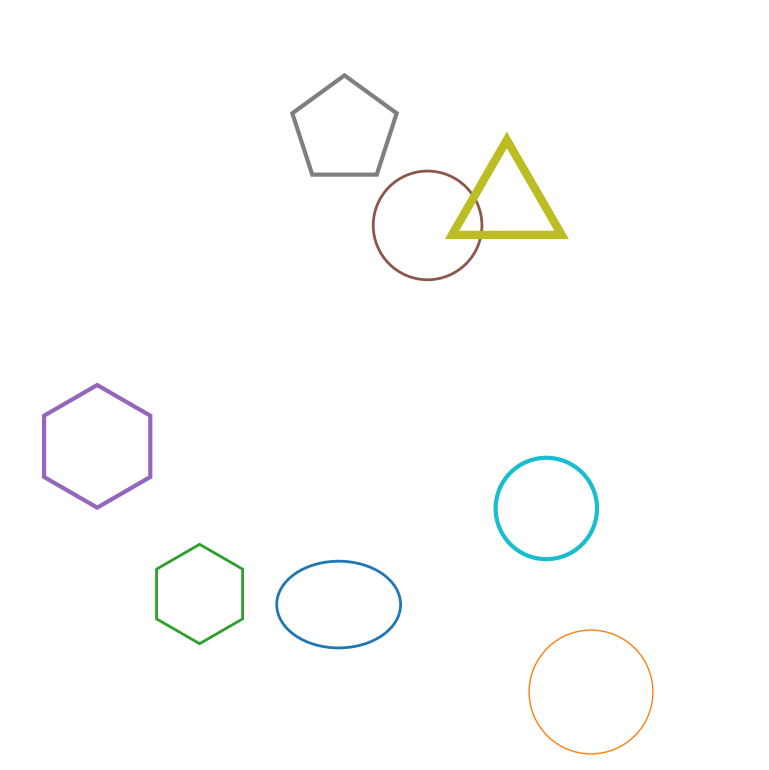[{"shape": "oval", "thickness": 1, "radius": 0.4, "center": [0.44, 0.215]}, {"shape": "circle", "thickness": 0.5, "radius": 0.4, "center": [0.768, 0.101]}, {"shape": "hexagon", "thickness": 1, "radius": 0.32, "center": [0.259, 0.229]}, {"shape": "hexagon", "thickness": 1.5, "radius": 0.4, "center": [0.126, 0.42]}, {"shape": "circle", "thickness": 1, "radius": 0.35, "center": [0.555, 0.707]}, {"shape": "pentagon", "thickness": 1.5, "radius": 0.36, "center": [0.447, 0.831]}, {"shape": "triangle", "thickness": 3, "radius": 0.41, "center": [0.658, 0.736]}, {"shape": "circle", "thickness": 1.5, "radius": 0.33, "center": [0.71, 0.34]}]